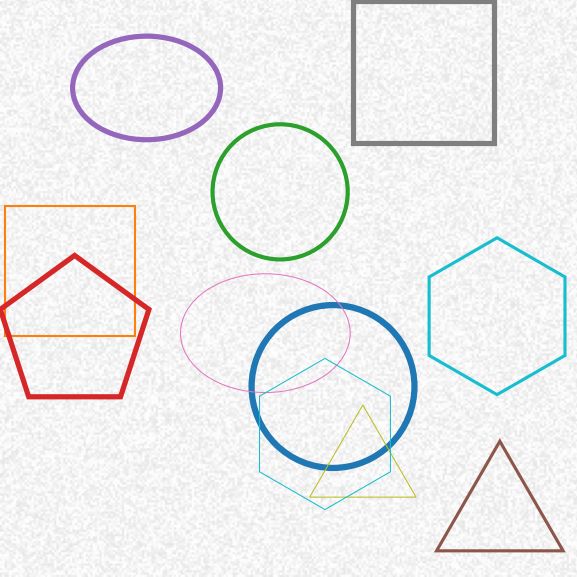[{"shape": "circle", "thickness": 3, "radius": 0.71, "center": [0.577, 0.33]}, {"shape": "square", "thickness": 1, "radius": 0.56, "center": [0.121, 0.53]}, {"shape": "circle", "thickness": 2, "radius": 0.59, "center": [0.485, 0.667]}, {"shape": "pentagon", "thickness": 2.5, "radius": 0.68, "center": [0.129, 0.422]}, {"shape": "oval", "thickness": 2.5, "radius": 0.64, "center": [0.254, 0.847]}, {"shape": "triangle", "thickness": 1.5, "radius": 0.63, "center": [0.866, 0.109]}, {"shape": "oval", "thickness": 0.5, "radius": 0.73, "center": [0.459, 0.422]}, {"shape": "square", "thickness": 2.5, "radius": 0.61, "center": [0.733, 0.875]}, {"shape": "triangle", "thickness": 0.5, "radius": 0.53, "center": [0.628, 0.191]}, {"shape": "hexagon", "thickness": 0.5, "radius": 0.65, "center": [0.563, 0.248]}, {"shape": "hexagon", "thickness": 1.5, "radius": 0.68, "center": [0.861, 0.452]}]